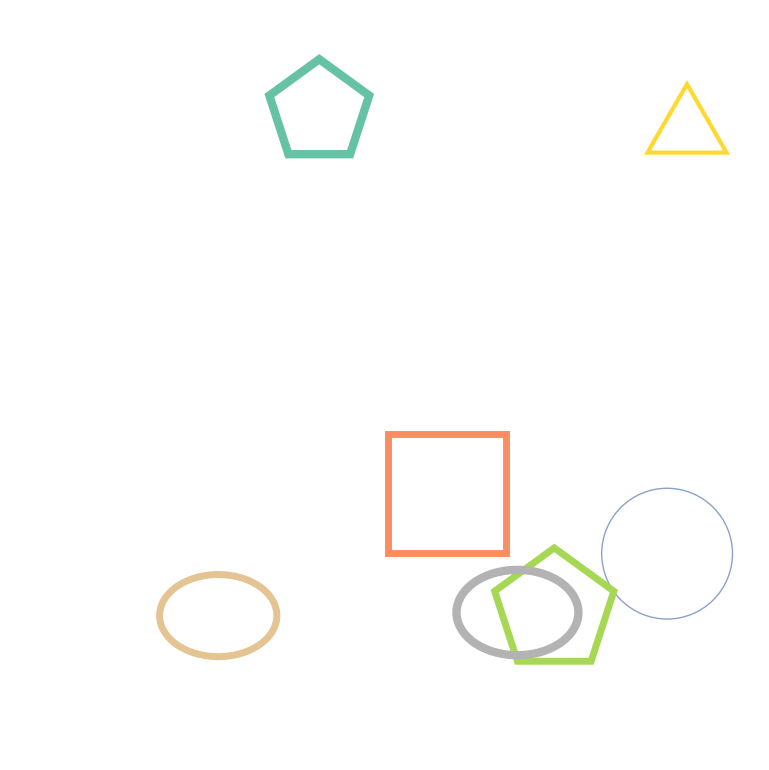[{"shape": "pentagon", "thickness": 3, "radius": 0.34, "center": [0.415, 0.855]}, {"shape": "square", "thickness": 2.5, "radius": 0.38, "center": [0.58, 0.359]}, {"shape": "circle", "thickness": 0.5, "radius": 0.42, "center": [0.866, 0.281]}, {"shape": "pentagon", "thickness": 2.5, "radius": 0.41, "center": [0.72, 0.207]}, {"shape": "triangle", "thickness": 1.5, "radius": 0.3, "center": [0.892, 0.831]}, {"shape": "oval", "thickness": 2.5, "radius": 0.38, "center": [0.283, 0.201]}, {"shape": "oval", "thickness": 3, "radius": 0.4, "center": [0.672, 0.204]}]